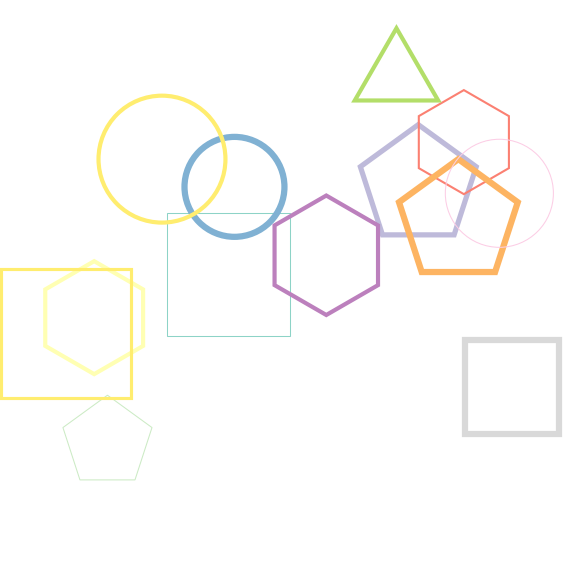[{"shape": "square", "thickness": 0.5, "radius": 0.53, "center": [0.396, 0.524]}, {"shape": "hexagon", "thickness": 2, "radius": 0.49, "center": [0.163, 0.449]}, {"shape": "pentagon", "thickness": 2.5, "radius": 0.53, "center": [0.724, 0.678]}, {"shape": "hexagon", "thickness": 1, "radius": 0.45, "center": [0.803, 0.753]}, {"shape": "circle", "thickness": 3, "radius": 0.43, "center": [0.406, 0.676]}, {"shape": "pentagon", "thickness": 3, "radius": 0.54, "center": [0.794, 0.616]}, {"shape": "triangle", "thickness": 2, "radius": 0.42, "center": [0.687, 0.867]}, {"shape": "circle", "thickness": 0.5, "radius": 0.47, "center": [0.865, 0.664]}, {"shape": "square", "thickness": 3, "radius": 0.41, "center": [0.887, 0.329]}, {"shape": "hexagon", "thickness": 2, "radius": 0.52, "center": [0.565, 0.557]}, {"shape": "pentagon", "thickness": 0.5, "radius": 0.41, "center": [0.186, 0.234]}, {"shape": "square", "thickness": 1.5, "radius": 0.56, "center": [0.114, 0.422]}, {"shape": "circle", "thickness": 2, "radius": 0.55, "center": [0.28, 0.724]}]